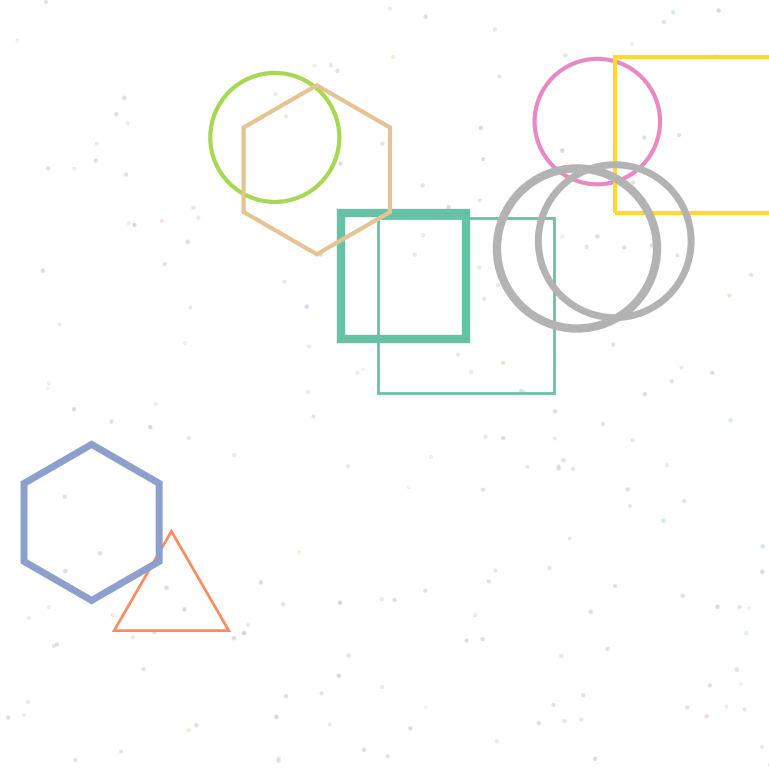[{"shape": "square", "thickness": 1, "radius": 0.57, "center": [0.605, 0.603]}, {"shape": "square", "thickness": 3, "radius": 0.41, "center": [0.524, 0.642]}, {"shape": "triangle", "thickness": 1, "radius": 0.43, "center": [0.223, 0.224]}, {"shape": "hexagon", "thickness": 2.5, "radius": 0.51, "center": [0.119, 0.322]}, {"shape": "circle", "thickness": 1.5, "radius": 0.41, "center": [0.776, 0.842]}, {"shape": "circle", "thickness": 1.5, "radius": 0.42, "center": [0.357, 0.822]}, {"shape": "square", "thickness": 1.5, "radius": 0.51, "center": [0.9, 0.824]}, {"shape": "hexagon", "thickness": 1.5, "radius": 0.55, "center": [0.411, 0.78]}, {"shape": "circle", "thickness": 2.5, "radius": 0.5, "center": [0.798, 0.687]}, {"shape": "circle", "thickness": 3, "radius": 0.52, "center": [0.749, 0.677]}]